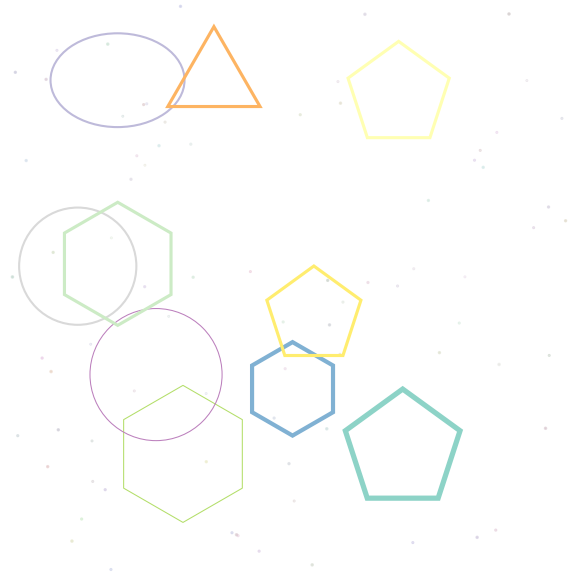[{"shape": "pentagon", "thickness": 2.5, "radius": 0.52, "center": [0.697, 0.221]}, {"shape": "pentagon", "thickness": 1.5, "radius": 0.46, "center": [0.69, 0.835]}, {"shape": "oval", "thickness": 1, "radius": 0.58, "center": [0.204, 0.86]}, {"shape": "hexagon", "thickness": 2, "radius": 0.4, "center": [0.507, 0.326]}, {"shape": "triangle", "thickness": 1.5, "radius": 0.46, "center": [0.37, 0.861]}, {"shape": "hexagon", "thickness": 0.5, "radius": 0.59, "center": [0.317, 0.213]}, {"shape": "circle", "thickness": 1, "radius": 0.51, "center": [0.135, 0.538]}, {"shape": "circle", "thickness": 0.5, "radius": 0.57, "center": [0.27, 0.35]}, {"shape": "hexagon", "thickness": 1.5, "radius": 0.53, "center": [0.204, 0.542]}, {"shape": "pentagon", "thickness": 1.5, "radius": 0.43, "center": [0.544, 0.453]}]